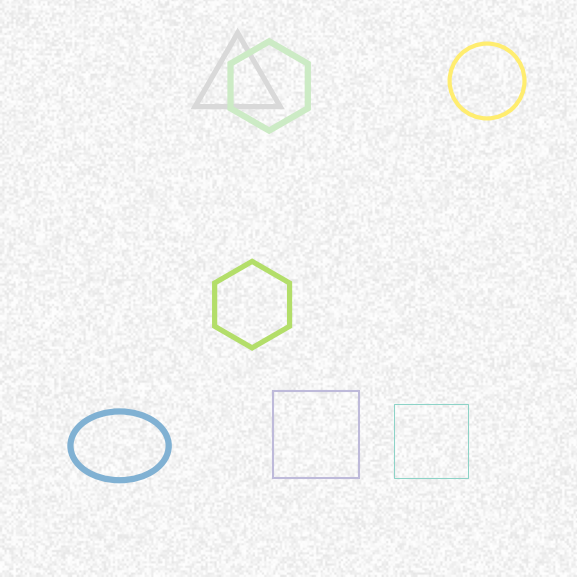[{"shape": "square", "thickness": 0.5, "radius": 0.32, "center": [0.746, 0.235]}, {"shape": "square", "thickness": 1, "radius": 0.37, "center": [0.547, 0.247]}, {"shape": "oval", "thickness": 3, "radius": 0.43, "center": [0.207, 0.227]}, {"shape": "hexagon", "thickness": 2.5, "radius": 0.37, "center": [0.437, 0.472]}, {"shape": "triangle", "thickness": 2.5, "radius": 0.43, "center": [0.412, 0.857]}, {"shape": "hexagon", "thickness": 3, "radius": 0.39, "center": [0.466, 0.85]}, {"shape": "circle", "thickness": 2, "radius": 0.32, "center": [0.843, 0.859]}]